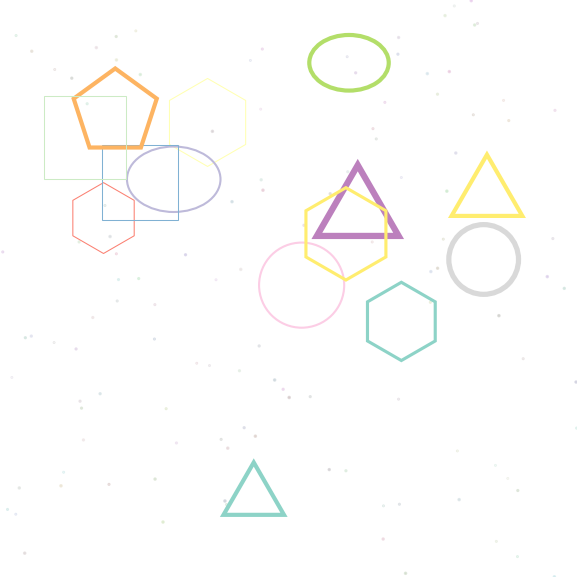[{"shape": "triangle", "thickness": 2, "radius": 0.3, "center": [0.439, 0.138]}, {"shape": "hexagon", "thickness": 1.5, "radius": 0.34, "center": [0.695, 0.443]}, {"shape": "hexagon", "thickness": 0.5, "radius": 0.38, "center": [0.359, 0.787]}, {"shape": "oval", "thickness": 1, "radius": 0.4, "center": [0.301, 0.689]}, {"shape": "hexagon", "thickness": 0.5, "radius": 0.31, "center": [0.179, 0.622]}, {"shape": "square", "thickness": 0.5, "radius": 0.33, "center": [0.243, 0.683]}, {"shape": "pentagon", "thickness": 2, "radius": 0.38, "center": [0.2, 0.805]}, {"shape": "oval", "thickness": 2, "radius": 0.34, "center": [0.604, 0.89]}, {"shape": "circle", "thickness": 1, "radius": 0.37, "center": [0.522, 0.505]}, {"shape": "circle", "thickness": 2.5, "radius": 0.3, "center": [0.838, 0.55]}, {"shape": "triangle", "thickness": 3, "radius": 0.41, "center": [0.619, 0.631]}, {"shape": "square", "thickness": 0.5, "radius": 0.36, "center": [0.147, 0.761]}, {"shape": "hexagon", "thickness": 1.5, "radius": 0.4, "center": [0.599, 0.594]}, {"shape": "triangle", "thickness": 2, "radius": 0.35, "center": [0.843, 0.661]}]